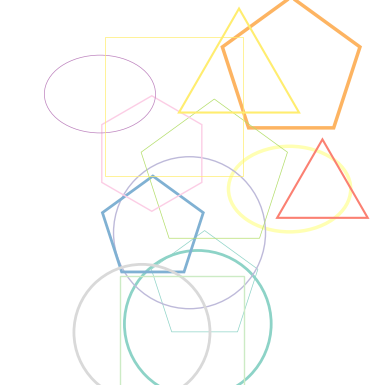[{"shape": "circle", "thickness": 2, "radius": 0.95, "center": [0.514, 0.159]}, {"shape": "pentagon", "thickness": 0.5, "radius": 0.73, "center": [0.531, 0.256]}, {"shape": "oval", "thickness": 2.5, "radius": 0.79, "center": [0.752, 0.509]}, {"shape": "circle", "thickness": 1, "radius": 0.99, "center": [0.492, 0.396]}, {"shape": "triangle", "thickness": 1.5, "radius": 0.68, "center": [0.838, 0.502]}, {"shape": "pentagon", "thickness": 2, "radius": 0.69, "center": [0.397, 0.405]}, {"shape": "pentagon", "thickness": 2.5, "radius": 0.94, "center": [0.756, 0.82]}, {"shape": "pentagon", "thickness": 0.5, "radius": 1.0, "center": [0.557, 0.543]}, {"shape": "hexagon", "thickness": 1, "radius": 0.75, "center": [0.394, 0.601]}, {"shape": "circle", "thickness": 2, "radius": 0.88, "center": [0.369, 0.137]}, {"shape": "oval", "thickness": 0.5, "radius": 0.72, "center": [0.26, 0.756]}, {"shape": "square", "thickness": 1, "radius": 0.8, "center": [0.473, 0.123]}, {"shape": "square", "thickness": 0.5, "radius": 0.9, "center": [0.452, 0.724]}, {"shape": "triangle", "thickness": 1.5, "radius": 0.9, "center": [0.621, 0.798]}]